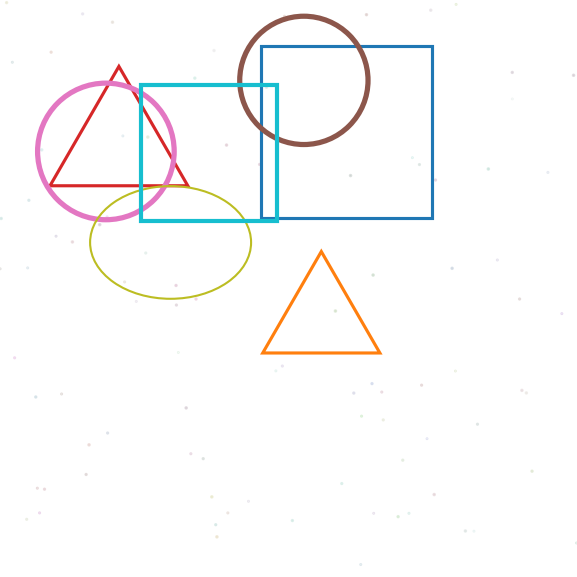[{"shape": "square", "thickness": 1.5, "radius": 0.74, "center": [0.599, 0.77]}, {"shape": "triangle", "thickness": 1.5, "radius": 0.59, "center": [0.556, 0.446]}, {"shape": "triangle", "thickness": 1.5, "radius": 0.69, "center": [0.206, 0.746]}, {"shape": "circle", "thickness": 2.5, "radius": 0.56, "center": [0.526, 0.86]}, {"shape": "circle", "thickness": 2.5, "radius": 0.59, "center": [0.183, 0.737]}, {"shape": "oval", "thickness": 1, "radius": 0.7, "center": [0.295, 0.579]}, {"shape": "square", "thickness": 2, "radius": 0.59, "center": [0.362, 0.734]}]